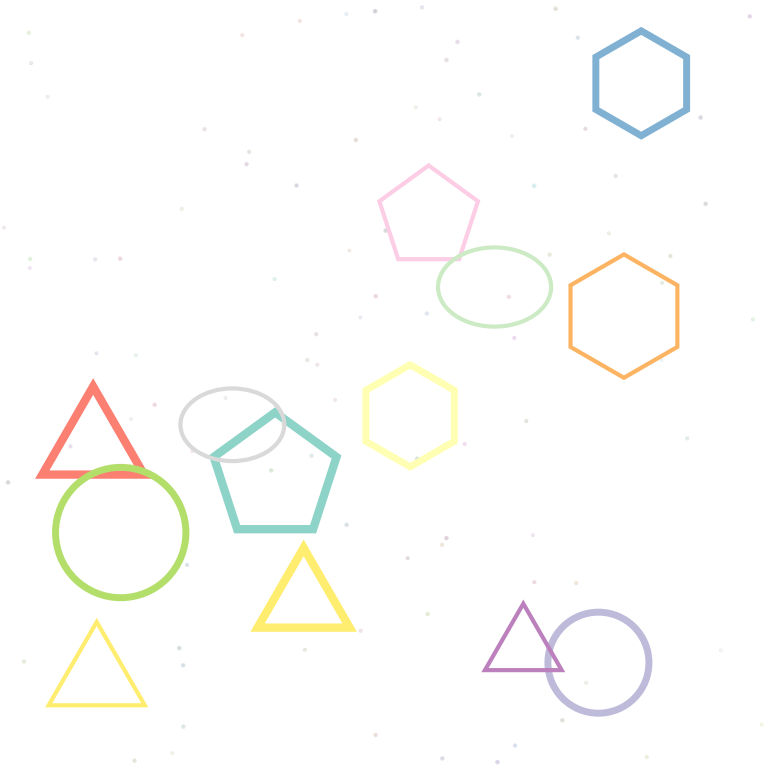[{"shape": "pentagon", "thickness": 3, "radius": 0.42, "center": [0.357, 0.381]}, {"shape": "hexagon", "thickness": 2.5, "radius": 0.33, "center": [0.533, 0.46]}, {"shape": "circle", "thickness": 2.5, "radius": 0.33, "center": [0.777, 0.139]}, {"shape": "triangle", "thickness": 3, "radius": 0.38, "center": [0.121, 0.422]}, {"shape": "hexagon", "thickness": 2.5, "radius": 0.34, "center": [0.833, 0.892]}, {"shape": "hexagon", "thickness": 1.5, "radius": 0.4, "center": [0.81, 0.589]}, {"shape": "circle", "thickness": 2.5, "radius": 0.42, "center": [0.157, 0.308]}, {"shape": "pentagon", "thickness": 1.5, "radius": 0.34, "center": [0.557, 0.718]}, {"shape": "oval", "thickness": 1.5, "radius": 0.34, "center": [0.302, 0.448]}, {"shape": "triangle", "thickness": 1.5, "radius": 0.29, "center": [0.68, 0.158]}, {"shape": "oval", "thickness": 1.5, "radius": 0.37, "center": [0.642, 0.627]}, {"shape": "triangle", "thickness": 1.5, "radius": 0.36, "center": [0.126, 0.12]}, {"shape": "triangle", "thickness": 3, "radius": 0.35, "center": [0.394, 0.219]}]